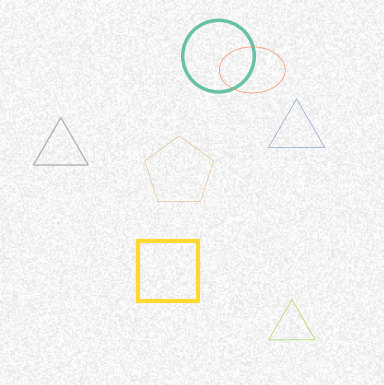[{"shape": "circle", "thickness": 2.5, "radius": 0.47, "center": [0.568, 0.854]}, {"shape": "oval", "thickness": 0.5, "radius": 0.43, "center": [0.655, 0.818]}, {"shape": "triangle", "thickness": 0.5, "radius": 0.42, "center": [0.771, 0.659]}, {"shape": "triangle", "thickness": 0.5, "radius": 0.35, "center": [0.758, 0.152]}, {"shape": "square", "thickness": 3, "radius": 0.39, "center": [0.436, 0.296]}, {"shape": "pentagon", "thickness": 0.5, "radius": 0.47, "center": [0.465, 0.553]}, {"shape": "triangle", "thickness": 1, "radius": 0.41, "center": [0.158, 0.613]}]